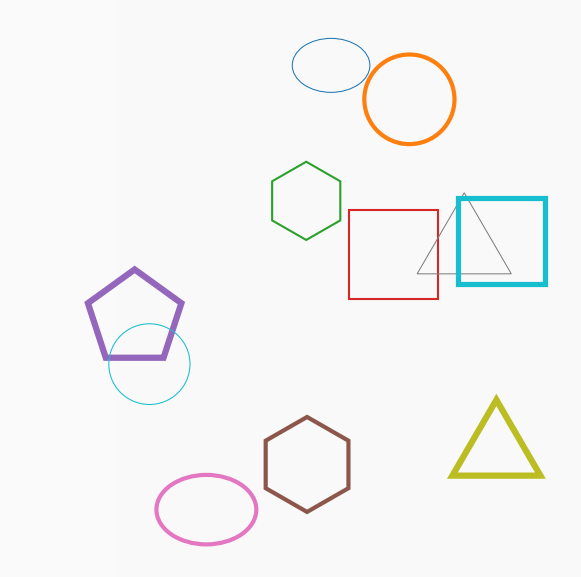[{"shape": "oval", "thickness": 0.5, "radius": 0.33, "center": [0.57, 0.886]}, {"shape": "circle", "thickness": 2, "radius": 0.39, "center": [0.704, 0.827]}, {"shape": "hexagon", "thickness": 1, "radius": 0.34, "center": [0.527, 0.651]}, {"shape": "square", "thickness": 1, "radius": 0.38, "center": [0.677, 0.559]}, {"shape": "pentagon", "thickness": 3, "radius": 0.42, "center": [0.232, 0.448]}, {"shape": "hexagon", "thickness": 2, "radius": 0.41, "center": [0.528, 0.195]}, {"shape": "oval", "thickness": 2, "radius": 0.43, "center": [0.355, 0.117]}, {"shape": "triangle", "thickness": 0.5, "radius": 0.47, "center": [0.799, 0.572]}, {"shape": "triangle", "thickness": 3, "radius": 0.44, "center": [0.854, 0.219]}, {"shape": "square", "thickness": 2.5, "radius": 0.37, "center": [0.862, 0.582]}, {"shape": "circle", "thickness": 0.5, "radius": 0.35, "center": [0.257, 0.369]}]